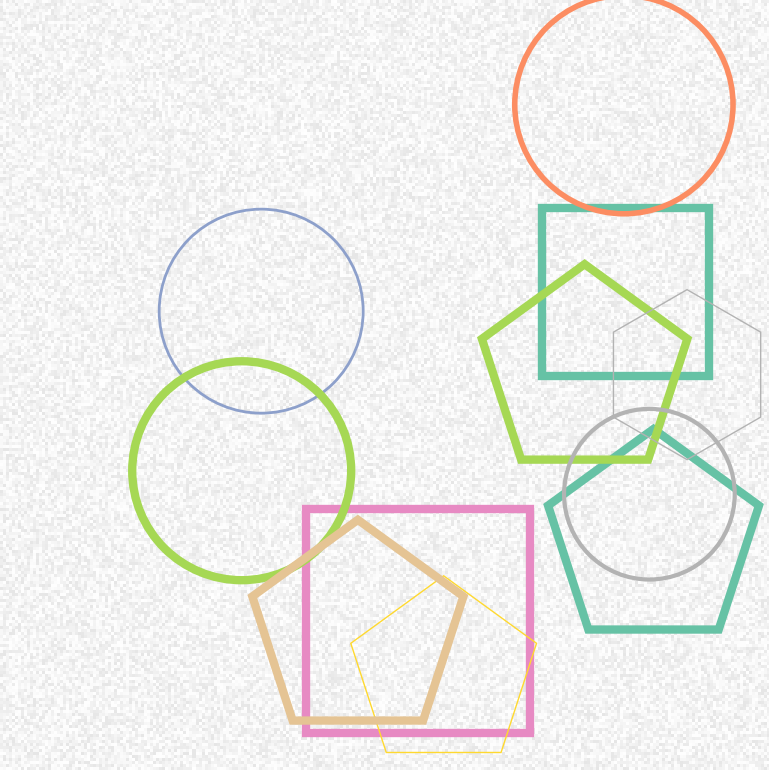[{"shape": "pentagon", "thickness": 3, "radius": 0.72, "center": [0.849, 0.299]}, {"shape": "square", "thickness": 3, "radius": 0.54, "center": [0.812, 0.621]}, {"shape": "circle", "thickness": 2, "radius": 0.71, "center": [0.81, 0.864]}, {"shape": "circle", "thickness": 1, "radius": 0.66, "center": [0.339, 0.596]}, {"shape": "square", "thickness": 3, "radius": 0.73, "center": [0.543, 0.194]}, {"shape": "pentagon", "thickness": 3, "radius": 0.7, "center": [0.759, 0.517]}, {"shape": "circle", "thickness": 3, "radius": 0.71, "center": [0.314, 0.389]}, {"shape": "pentagon", "thickness": 0.5, "radius": 0.63, "center": [0.576, 0.125]}, {"shape": "pentagon", "thickness": 3, "radius": 0.72, "center": [0.465, 0.181]}, {"shape": "hexagon", "thickness": 0.5, "radius": 0.55, "center": [0.892, 0.513]}, {"shape": "circle", "thickness": 1.5, "radius": 0.55, "center": [0.843, 0.358]}]